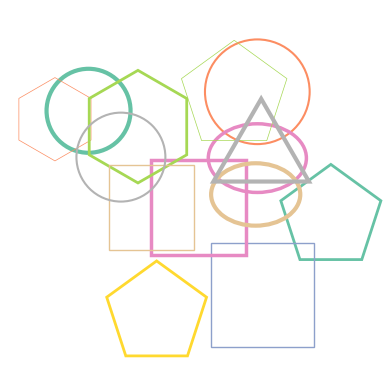[{"shape": "pentagon", "thickness": 2, "radius": 0.68, "center": [0.859, 0.436]}, {"shape": "circle", "thickness": 3, "radius": 0.55, "center": [0.23, 0.712]}, {"shape": "hexagon", "thickness": 0.5, "radius": 0.54, "center": [0.143, 0.69]}, {"shape": "circle", "thickness": 1.5, "radius": 0.68, "center": [0.668, 0.762]}, {"shape": "square", "thickness": 1, "radius": 0.67, "center": [0.681, 0.233]}, {"shape": "oval", "thickness": 2.5, "radius": 0.64, "center": [0.668, 0.589]}, {"shape": "square", "thickness": 2.5, "radius": 0.62, "center": [0.516, 0.462]}, {"shape": "hexagon", "thickness": 2, "radius": 0.73, "center": [0.358, 0.671]}, {"shape": "pentagon", "thickness": 0.5, "radius": 0.72, "center": [0.608, 0.751]}, {"shape": "pentagon", "thickness": 2, "radius": 0.68, "center": [0.407, 0.186]}, {"shape": "square", "thickness": 1, "radius": 0.55, "center": [0.394, 0.46]}, {"shape": "oval", "thickness": 3, "radius": 0.58, "center": [0.664, 0.495]}, {"shape": "circle", "thickness": 1.5, "radius": 0.58, "center": [0.314, 0.592]}, {"shape": "triangle", "thickness": 3, "radius": 0.72, "center": [0.678, 0.6]}]